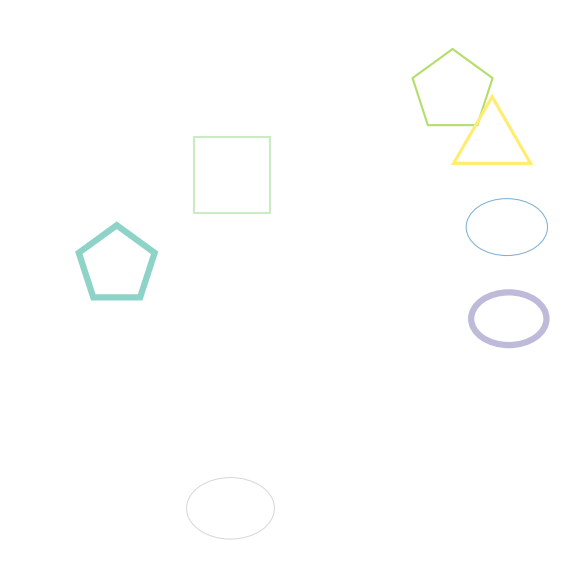[{"shape": "pentagon", "thickness": 3, "radius": 0.35, "center": [0.202, 0.54]}, {"shape": "oval", "thickness": 3, "radius": 0.33, "center": [0.881, 0.447]}, {"shape": "oval", "thickness": 0.5, "radius": 0.35, "center": [0.878, 0.606]}, {"shape": "pentagon", "thickness": 1, "radius": 0.36, "center": [0.784, 0.841]}, {"shape": "oval", "thickness": 0.5, "radius": 0.38, "center": [0.399, 0.119]}, {"shape": "square", "thickness": 1, "radius": 0.33, "center": [0.402, 0.697]}, {"shape": "triangle", "thickness": 1.5, "radius": 0.38, "center": [0.852, 0.755]}]